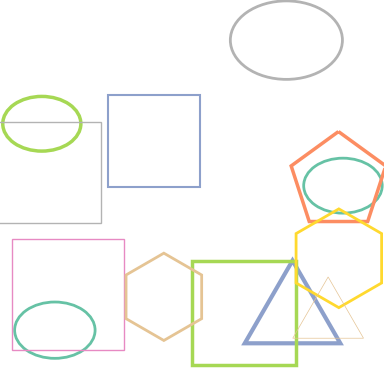[{"shape": "oval", "thickness": 2, "radius": 0.51, "center": [0.891, 0.518]}, {"shape": "oval", "thickness": 2, "radius": 0.52, "center": [0.142, 0.142]}, {"shape": "pentagon", "thickness": 2.5, "radius": 0.65, "center": [0.879, 0.529]}, {"shape": "triangle", "thickness": 3, "radius": 0.72, "center": [0.76, 0.18]}, {"shape": "square", "thickness": 1.5, "radius": 0.6, "center": [0.4, 0.634]}, {"shape": "square", "thickness": 1, "radius": 0.73, "center": [0.177, 0.235]}, {"shape": "square", "thickness": 2.5, "radius": 0.68, "center": [0.634, 0.188]}, {"shape": "oval", "thickness": 2.5, "radius": 0.51, "center": [0.109, 0.679]}, {"shape": "hexagon", "thickness": 2, "radius": 0.64, "center": [0.88, 0.329]}, {"shape": "triangle", "thickness": 0.5, "radius": 0.53, "center": [0.852, 0.175]}, {"shape": "hexagon", "thickness": 2, "radius": 0.57, "center": [0.426, 0.229]}, {"shape": "square", "thickness": 1, "radius": 0.66, "center": [0.129, 0.552]}, {"shape": "oval", "thickness": 2, "radius": 0.73, "center": [0.744, 0.896]}]